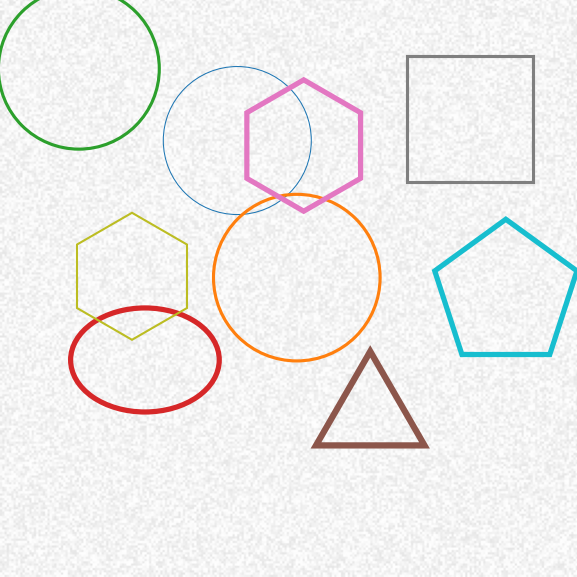[{"shape": "circle", "thickness": 0.5, "radius": 0.64, "center": [0.411, 0.756]}, {"shape": "circle", "thickness": 1.5, "radius": 0.72, "center": [0.514, 0.518]}, {"shape": "circle", "thickness": 1.5, "radius": 0.7, "center": [0.137, 0.88]}, {"shape": "oval", "thickness": 2.5, "radius": 0.64, "center": [0.251, 0.376]}, {"shape": "triangle", "thickness": 3, "radius": 0.54, "center": [0.641, 0.282]}, {"shape": "hexagon", "thickness": 2.5, "radius": 0.57, "center": [0.526, 0.747]}, {"shape": "square", "thickness": 1.5, "radius": 0.55, "center": [0.813, 0.794]}, {"shape": "hexagon", "thickness": 1, "radius": 0.55, "center": [0.229, 0.521]}, {"shape": "pentagon", "thickness": 2.5, "radius": 0.65, "center": [0.876, 0.49]}]